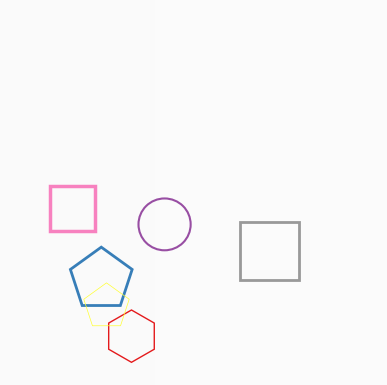[{"shape": "hexagon", "thickness": 1, "radius": 0.34, "center": [0.339, 0.127]}, {"shape": "pentagon", "thickness": 2, "radius": 0.42, "center": [0.261, 0.274]}, {"shape": "circle", "thickness": 1.5, "radius": 0.34, "center": [0.425, 0.417]}, {"shape": "pentagon", "thickness": 0.5, "radius": 0.31, "center": [0.275, 0.204]}, {"shape": "square", "thickness": 2.5, "radius": 0.29, "center": [0.186, 0.459]}, {"shape": "square", "thickness": 2, "radius": 0.38, "center": [0.696, 0.349]}]